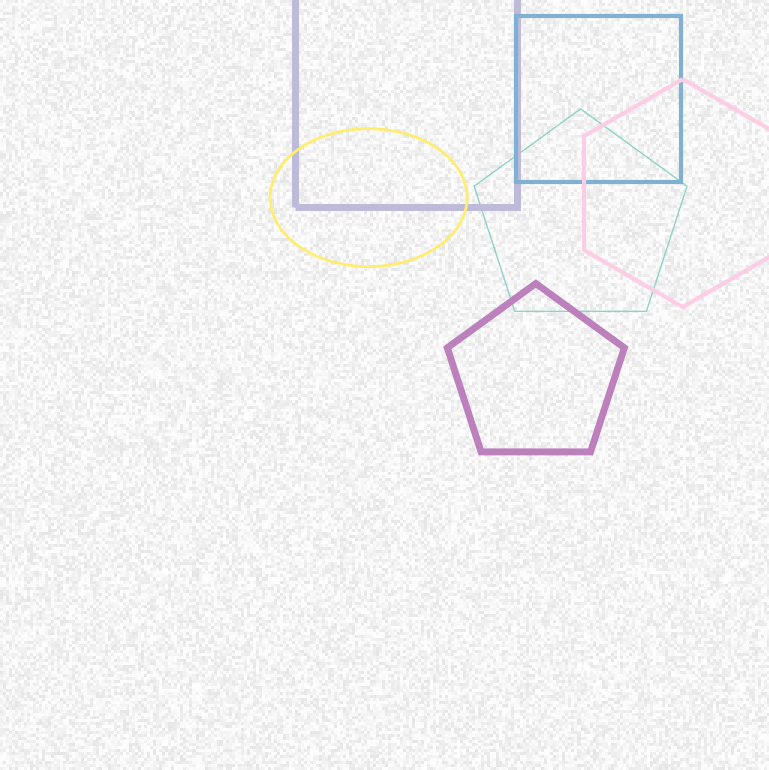[{"shape": "pentagon", "thickness": 0.5, "radius": 0.73, "center": [0.754, 0.713]}, {"shape": "square", "thickness": 2.5, "radius": 0.72, "center": [0.528, 0.876]}, {"shape": "square", "thickness": 1.5, "radius": 0.54, "center": [0.777, 0.872]}, {"shape": "hexagon", "thickness": 1.5, "radius": 0.74, "center": [0.887, 0.749]}, {"shape": "pentagon", "thickness": 2.5, "radius": 0.6, "center": [0.696, 0.511]}, {"shape": "oval", "thickness": 1, "radius": 0.64, "center": [0.479, 0.743]}]